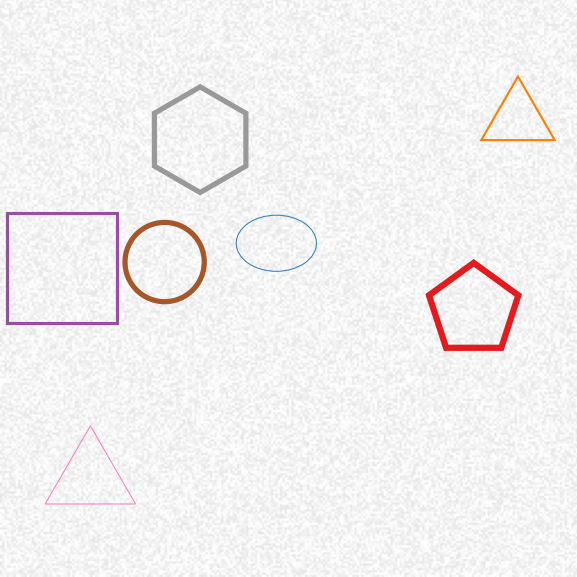[{"shape": "pentagon", "thickness": 3, "radius": 0.41, "center": [0.82, 0.463]}, {"shape": "oval", "thickness": 0.5, "radius": 0.35, "center": [0.479, 0.578]}, {"shape": "square", "thickness": 1.5, "radius": 0.48, "center": [0.108, 0.535]}, {"shape": "triangle", "thickness": 1, "radius": 0.37, "center": [0.897, 0.793]}, {"shape": "circle", "thickness": 2.5, "radius": 0.34, "center": [0.285, 0.545]}, {"shape": "triangle", "thickness": 0.5, "radius": 0.45, "center": [0.156, 0.172]}, {"shape": "hexagon", "thickness": 2.5, "radius": 0.46, "center": [0.347, 0.757]}]